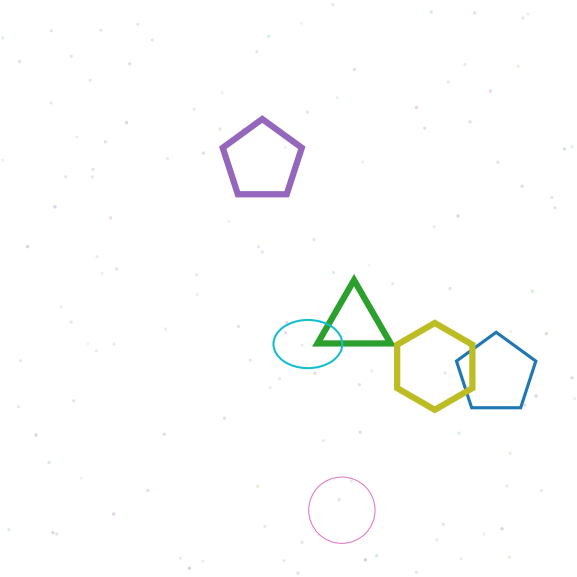[{"shape": "pentagon", "thickness": 1.5, "radius": 0.36, "center": [0.859, 0.352]}, {"shape": "triangle", "thickness": 3, "radius": 0.37, "center": [0.613, 0.441]}, {"shape": "pentagon", "thickness": 3, "radius": 0.36, "center": [0.454, 0.721]}, {"shape": "circle", "thickness": 0.5, "radius": 0.29, "center": [0.592, 0.116]}, {"shape": "hexagon", "thickness": 3, "radius": 0.38, "center": [0.753, 0.365]}, {"shape": "oval", "thickness": 1, "radius": 0.3, "center": [0.533, 0.403]}]